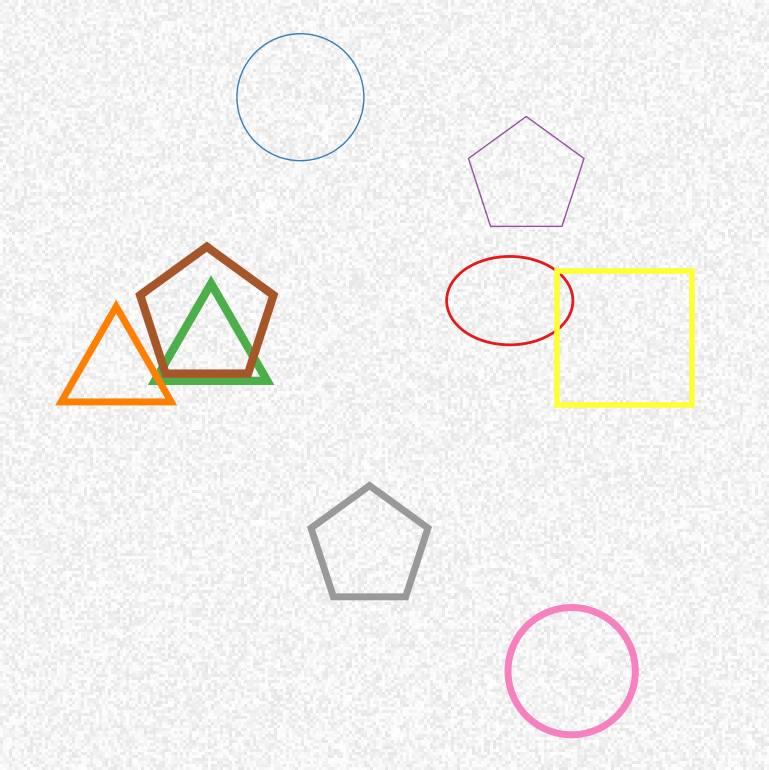[{"shape": "oval", "thickness": 1, "radius": 0.41, "center": [0.662, 0.61]}, {"shape": "circle", "thickness": 0.5, "radius": 0.41, "center": [0.39, 0.874]}, {"shape": "triangle", "thickness": 3, "radius": 0.42, "center": [0.274, 0.548]}, {"shape": "pentagon", "thickness": 0.5, "radius": 0.39, "center": [0.683, 0.77]}, {"shape": "triangle", "thickness": 2.5, "radius": 0.41, "center": [0.151, 0.519]}, {"shape": "square", "thickness": 2, "radius": 0.44, "center": [0.811, 0.561]}, {"shape": "pentagon", "thickness": 3, "radius": 0.46, "center": [0.269, 0.588]}, {"shape": "circle", "thickness": 2.5, "radius": 0.41, "center": [0.742, 0.128]}, {"shape": "pentagon", "thickness": 2.5, "radius": 0.4, "center": [0.48, 0.289]}]